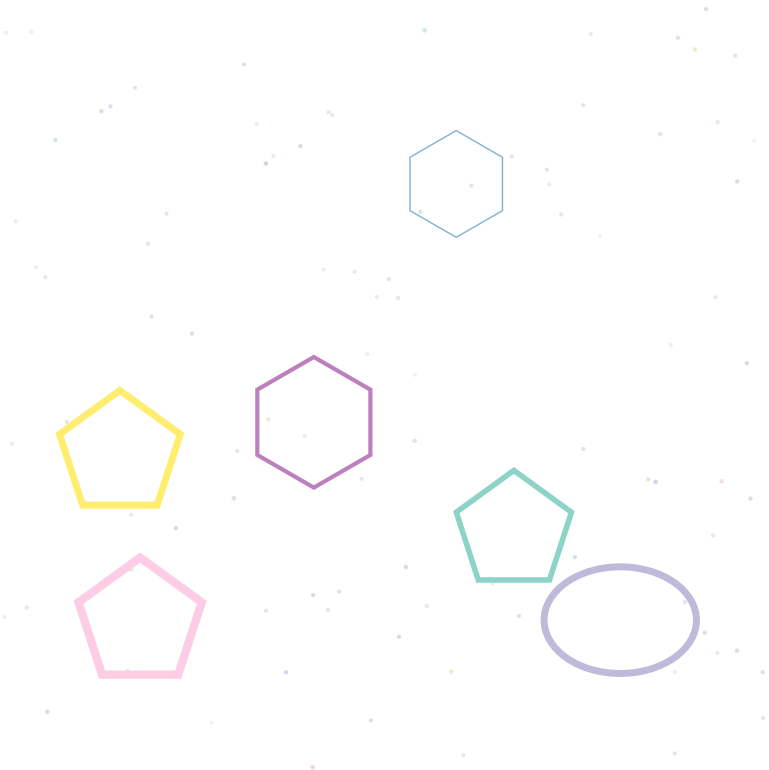[{"shape": "pentagon", "thickness": 2, "radius": 0.39, "center": [0.667, 0.31]}, {"shape": "oval", "thickness": 2.5, "radius": 0.49, "center": [0.806, 0.195]}, {"shape": "hexagon", "thickness": 0.5, "radius": 0.35, "center": [0.593, 0.761]}, {"shape": "pentagon", "thickness": 3, "radius": 0.42, "center": [0.182, 0.192]}, {"shape": "hexagon", "thickness": 1.5, "radius": 0.42, "center": [0.408, 0.452]}, {"shape": "pentagon", "thickness": 2.5, "radius": 0.41, "center": [0.156, 0.411]}]